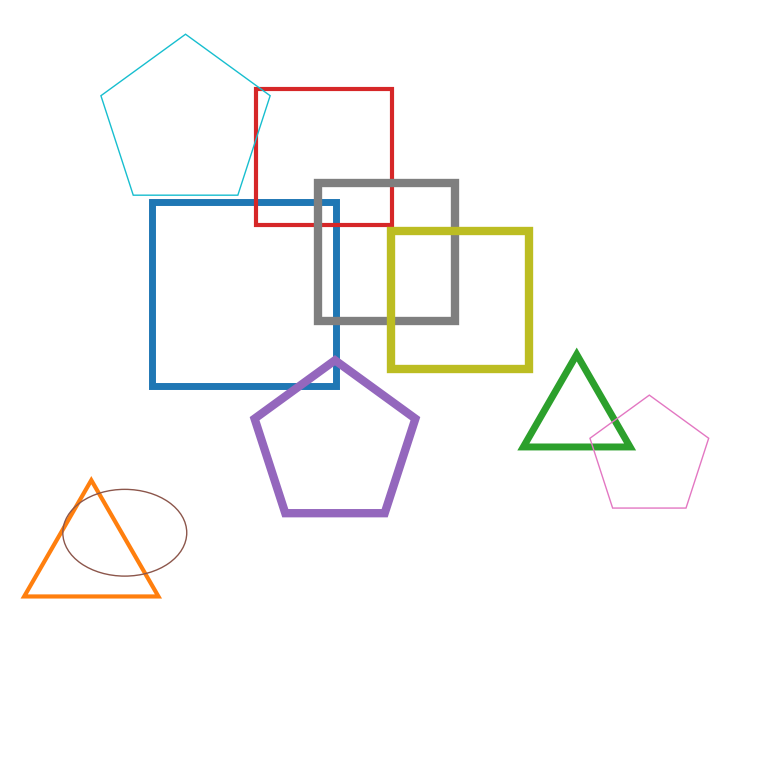[{"shape": "square", "thickness": 2.5, "radius": 0.6, "center": [0.317, 0.618]}, {"shape": "triangle", "thickness": 1.5, "radius": 0.5, "center": [0.119, 0.276]}, {"shape": "triangle", "thickness": 2.5, "radius": 0.4, "center": [0.749, 0.46]}, {"shape": "square", "thickness": 1.5, "radius": 0.44, "center": [0.421, 0.796]}, {"shape": "pentagon", "thickness": 3, "radius": 0.55, "center": [0.435, 0.422]}, {"shape": "oval", "thickness": 0.5, "radius": 0.4, "center": [0.162, 0.308]}, {"shape": "pentagon", "thickness": 0.5, "radius": 0.41, "center": [0.843, 0.406]}, {"shape": "square", "thickness": 3, "radius": 0.45, "center": [0.502, 0.673]}, {"shape": "square", "thickness": 3, "radius": 0.45, "center": [0.597, 0.61]}, {"shape": "pentagon", "thickness": 0.5, "radius": 0.58, "center": [0.241, 0.84]}]